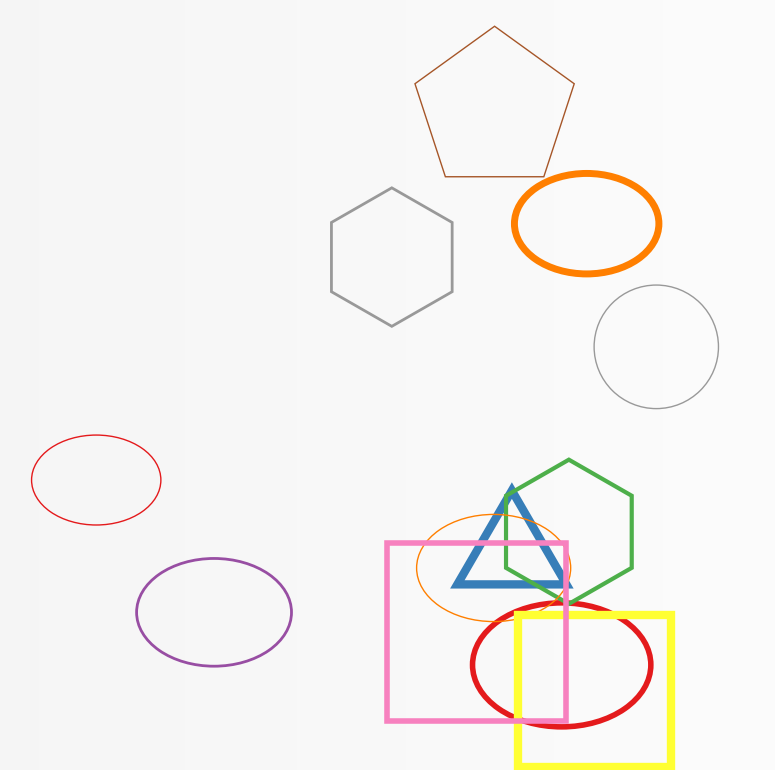[{"shape": "oval", "thickness": 0.5, "radius": 0.42, "center": [0.124, 0.377]}, {"shape": "oval", "thickness": 2, "radius": 0.58, "center": [0.725, 0.137]}, {"shape": "triangle", "thickness": 3, "radius": 0.41, "center": [0.66, 0.282]}, {"shape": "hexagon", "thickness": 1.5, "radius": 0.47, "center": [0.734, 0.309]}, {"shape": "oval", "thickness": 1, "radius": 0.5, "center": [0.276, 0.205]}, {"shape": "oval", "thickness": 2.5, "radius": 0.47, "center": [0.757, 0.71]}, {"shape": "oval", "thickness": 0.5, "radius": 0.5, "center": [0.637, 0.262]}, {"shape": "square", "thickness": 3, "radius": 0.49, "center": [0.767, 0.103]}, {"shape": "pentagon", "thickness": 0.5, "radius": 0.54, "center": [0.638, 0.858]}, {"shape": "square", "thickness": 2, "radius": 0.58, "center": [0.615, 0.179]}, {"shape": "circle", "thickness": 0.5, "radius": 0.4, "center": [0.847, 0.55]}, {"shape": "hexagon", "thickness": 1, "radius": 0.45, "center": [0.506, 0.666]}]